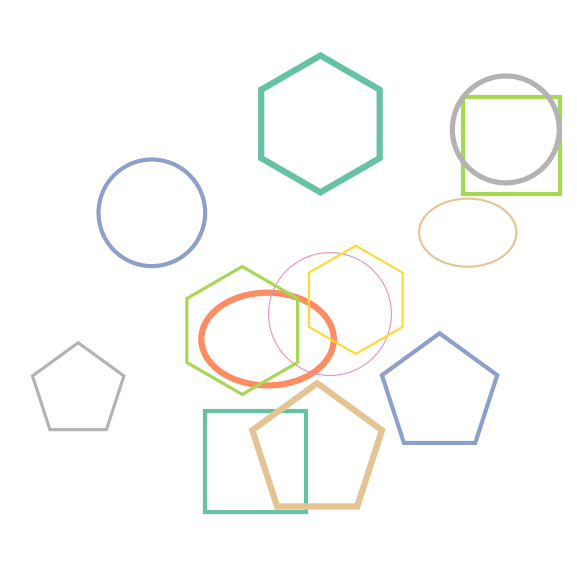[{"shape": "hexagon", "thickness": 3, "radius": 0.59, "center": [0.555, 0.785]}, {"shape": "square", "thickness": 2, "radius": 0.44, "center": [0.442, 0.199]}, {"shape": "oval", "thickness": 3, "radius": 0.57, "center": [0.463, 0.412]}, {"shape": "circle", "thickness": 2, "radius": 0.46, "center": [0.263, 0.631]}, {"shape": "pentagon", "thickness": 2, "radius": 0.52, "center": [0.761, 0.317]}, {"shape": "circle", "thickness": 0.5, "radius": 0.53, "center": [0.571, 0.455]}, {"shape": "square", "thickness": 2, "radius": 0.42, "center": [0.886, 0.747]}, {"shape": "hexagon", "thickness": 1.5, "radius": 0.55, "center": [0.419, 0.427]}, {"shape": "hexagon", "thickness": 1, "radius": 0.47, "center": [0.616, 0.48]}, {"shape": "pentagon", "thickness": 3, "radius": 0.59, "center": [0.549, 0.218]}, {"shape": "oval", "thickness": 1, "radius": 0.42, "center": [0.81, 0.596]}, {"shape": "pentagon", "thickness": 1.5, "radius": 0.42, "center": [0.135, 0.322]}, {"shape": "circle", "thickness": 2.5, "radius": 0.46, "center": [0.876, 0.775]}]